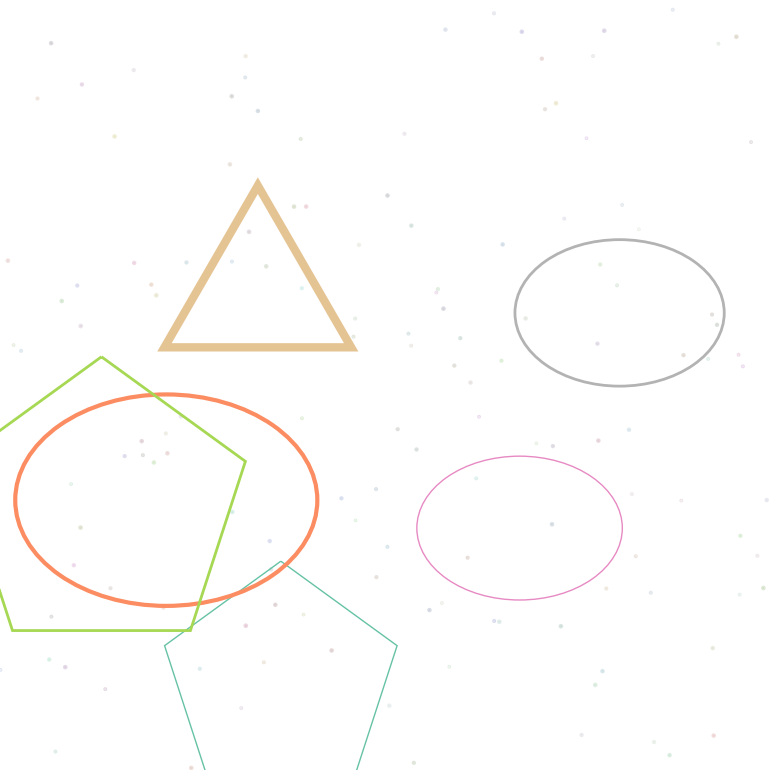[{"shape": "pentagon", "thickness": 0.5, "radius": 0.79, "center": [0.365, 0.112]}, {"shape": "oval", "thickness": 1.5, "radius": 0.98, "center": [0.216, 0.35]}, {"shape": "oval", "thickness": 0.5, "radius": 0.67, "center": [0.675, 0.314]}, {"shape": "pentagon", "thickness": 1, "radius": 0.98, "center": [0.132, 0.34]}, {"shape": "triangle", "thickness": 3, "radius": 0.7, "center": [0.335, 0.619]}, {"shape": "oval", "thickness": 1, "radius": 0.68, "center": [0.805, 0.594]}]